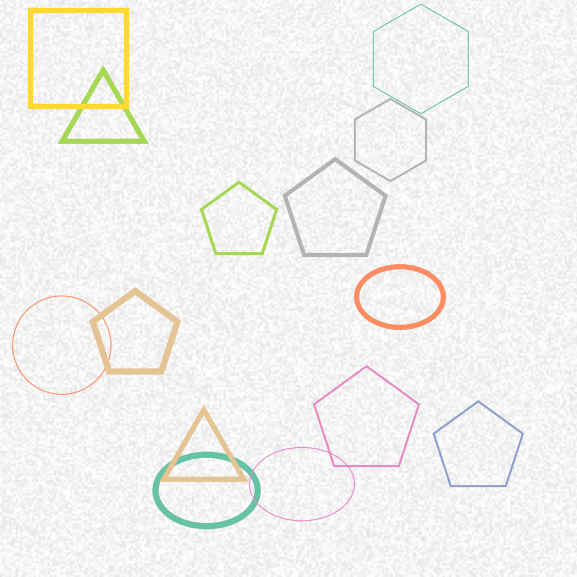[{"shape": "oval", "thickness": 3, "radius": 0.44, "center": [0.358, 0.15]}, {"shape": "hexagon", "thickness": 0.5, "radius": 0.47, "center": [0.729, 0.897]}, {"shape": "circle", "thickness": 0.5, "radius": 0.43, "center": [0.107, 0.401]}, {"shape": "oval", "thickness": 2.5, "radius": 0.38, "center": [0.693, 0.485]}, {"shape": "pentagon", "thickness": 1, "radius": 0.41, "center": [0.828, 0.223]}, {"shape": "oval", "thickness": 0.5, "radius": 0.45, "center": [0.523, 0.161]}, {"shape": "pentagon", "thickness": 1, "radius": 0.48, "center": [0.635, 0.269]}, {"shape": "pentagon", "thickness": 1.5, "radius": 0.34, "center": [0.414, 0.615]}, {"shape": "triangle", "thickness": 2.5, "radius": 0.41, "center": [0.179, 0.796]}, {"shape": "square", "thickness": 2.5, "radius": 0.42, "center": [0.136, 0.898]}, {"shape": "pentagon", "thickness": 3, "radius": 0.39, "center": [0.234, 0.418]}, {"shape": "triangle", "thickness": 2.5, "radius": 0.4, "center": [0.353, 0.209]}, {"shape": "pentagon", "thickness": 2, "radius": 0.46, "center": [0.58, 0.632]}, {"shape": "hexagon", "thickness": 1, "radius": 0.36, "center": [0.676, 0.757]}]